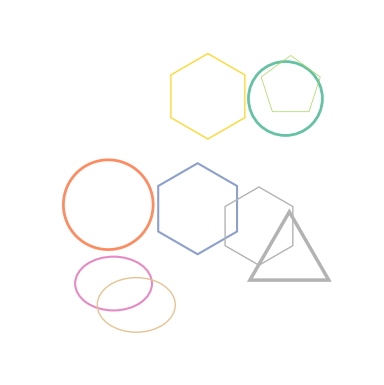[{"shape": "circle", "thickness": 2, "radius": 0.48, "center": [0.741, 0.744]}, {"shape": "circle", "thickness": 2, "radius": 0.58, "center": [0.281, 0.468]}, {"shape": "hexagon", "thickness": 1.5, "radius": 0.59, "center": [0.513, 0.458]}, {"shape": "oval", "thickness": 1.5, "radius": 0.5, "center": [0.295, 0.264]}, {"shape": "pentagon", "thickness": 0.5, "radius": 0.4, "center": [0.755, 0.775]}, {"shape": "hexagon", "thickness": 1, "radius": 0.55, "center": [0.54, 0.75]}, {"shape": "oval", "thickness": 1, "radius": 0.51, "center": [0.354, 0.208]}, {"shape": "triangle", "thickness": 2.5, "radius": 0.59, "center": [0.752, 0.332]}, {"shape": "hexagon", "thickness": 1, "radius": 0.51, "center": [0.673, 0.413]}]